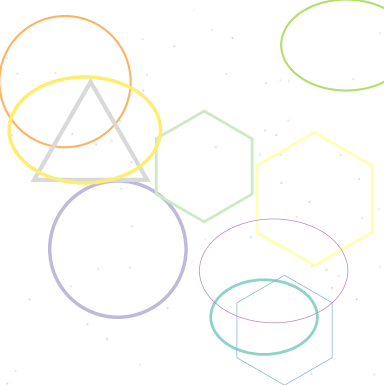[{"shape": "oval", "thickness": 2, "radius": 0.69, "center": [0.686, 0.176]}, {"shape": "hexagon", "thickness": 2, "radius": 0.86, "center": [0.817, 0.483]}, {"shape": "circle", "thickness": 2.5, "radius": 0.89, "center": [0.306, 0.353]}, {"shape": "hexagon", "thickness": 0.5, "radius": 0.71, "center": [0.739, 0.142]}, {"shape": "circle", "thickness": 1.5, "radius": 0.85, "center": [0.169, 0.788]}, {"shape": "oval", "thickness": 1.5, "radius": 0.84, "center": [0.899, 0.883]}, {"shape": "triangle", "thickness": 3, "radius": 0.85, "center": [0.235, 0.618]}, {"shape": "oval", "thickness": 0.5, "radius": 0.96, "center": [0.711, 0.296]}, {"shape": "hexagon", "thickness": 2, "radius": 0.72, "center": [0.53, 0.568]}, {"shape": "oval", "thickness": 2.5, "radius": 0.98, "center": [0.22, 0.662]}]